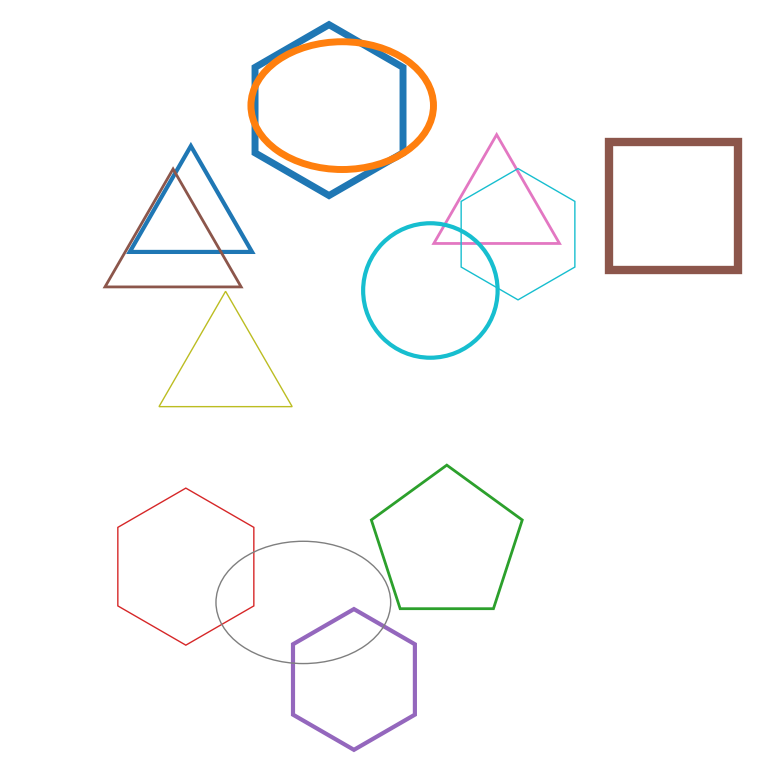[{"shape": "hexagon", "thickness": 2.5, "radius": 0.55, "center": [0.427, 0.857]}, {"shape": "triangle", "thickness": 1.5, "radius": 0.46, "center": [0.248, 0.719]}, {"shape": "oval", "thickness": 2.5, "radius": 0.59, "center": [0.444, 0.863]}, {"shape": "pentagon", "thickness": 1, "radius": 0.52, "center": [0.58, 0.293]}, {"shape": "hexagon", "thickness": 0.5, "radius": 0.51, "center": [0.241, 0.264]}, {"shape": "hexagon", "thickness": 1.5, "radius": 0.46, "center": [0.46, 0.118]}, {"shape": "square", "thickness": 3, "radius": 0.42, "center": [0.875, 0.732]}, {"shape": "triangle", "thickness": 1, "radius": 0.51, "center": [0.225, 0.678]}, {"shape": "triangle", "thickness": 1, "radius": 0.47, "center": [0.645, 0.731]}, {"shape": "oval", "thickness": 0.5, "radius": 0.57, "center": [0.394, 0.218]}, {"shape": "triangle", "thickness": 0.5, "radius": 0.5, "center": [0.293, 0.522]}, {"shape": "circle", "thickness": 1.5, "radius": 0.44, "center": [0.559, 0.623]}, {"shape": "hexagon", "thickness": 0.5, "radius": 0.43, "center": [0.673, 0.696]}]